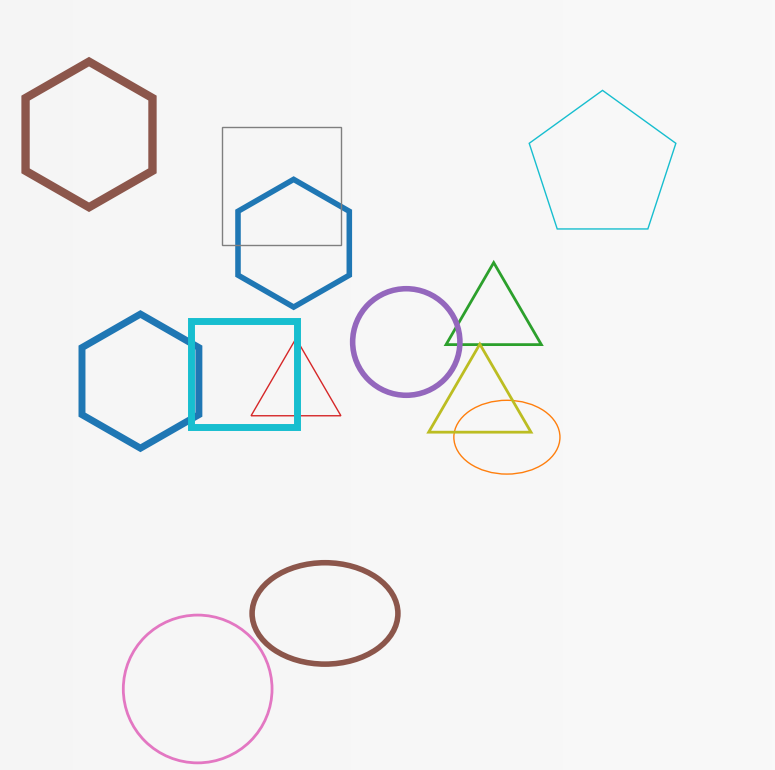[{"shape": "hexagon", "thickness": 2, "radius": 0.41, "center": [0.379, 0.684]}, {"shape": "hexagon", "thickness": 2.5, "radius": 0.44, "center": [0.181, 0.505]}, {"shape": "oval", "thickness": 0.5, "radius": 0.34, "center": [0.654, 0.432]}, {"shape": "triangle", "thickness": 1, "radius": 0.35, "center": [0.637, 0.588]}, {"shape": "triangle", "thickness": 0.5, "radius": 0.33, "center": [0.382, 0.494]}, {"shape": "circle", "thickness": 2, "radius": 0.35, "center": [0.524, 0.556]}, {"shape": "oval", "thickness": 2, "radius": 0.47, "center": [0.419, 0.203]}, {"shape": "hexagon", "thickness": 3, "radius": 0.47, "center": [0.115, 0.825]}, {"shape": "circle", "thickness": 1, "radius": 0.48, "center": [0.255, 0.105]}, {"shape": "square", "thickness": 0.5, "radius": 0.38, "center": [0.363, 0.758]}, {"shape": "triangle", "thickness": 1, "radius": 0.38, "center": [0.619, 0.477]}, {"shape": "square", "thickness": 2.5, "radius": 0.34, "center": [0.315, 0.514]}, {"shape": "pentagon", "thickness": 0.5, "radius": 0.5, "center": [0.777, 0.783]}]